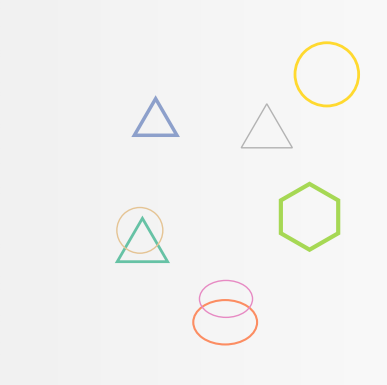[{"shape": "triangle", "thickness": 2, "radius": 0.38, "center": [0.368, 0.358]}, {"shape": "oval", "thickness": 1.5, "radius": 0.41, "center": [0.581, 0.163]}, {"shape": "triangle", "thickness": 2.5, "radius": 0.32, "center": [0.402, 0.68]}, {"shape": "oval", "thickness": 1, "radius": 0.34, "center": [0.583, 0.224]}, {"shape": "hexagon", "thickness": 3, "radius": 0.43, "center": [0.799, 0.437]}, {"shape": "circle", "thickness": 2, "radius": 0.41, "center": [0.843, 0.807]}, {"shape": "circle", "thickness": 1, "radius": 0.3, "center": [0.361, 0.402]}, {"shape": "triangle", "thickness": 1, "radius": 0.38, "center": [0.689, 0.654]}]